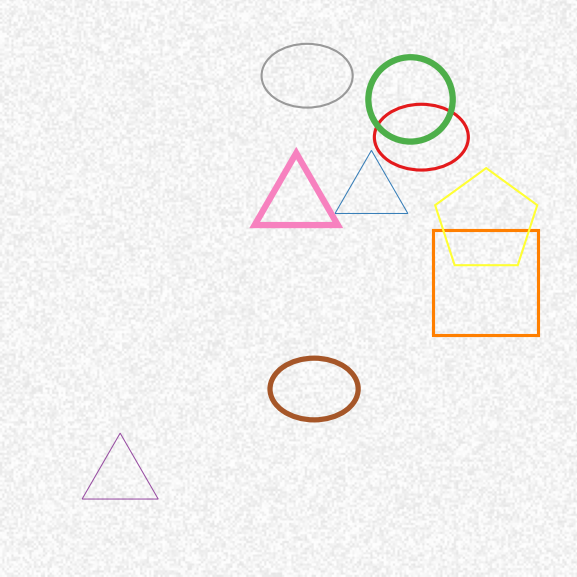[{"shape": "oval", "thickness": 1.5, "radius": 0.41, "center": [0.73, 0.762]}, {"shape": "triangle", "thickness": 0.5, "radius": 0.36, "center": [0.643, 0.666]}, {"shape": "circle", "thickness": 3, "radius": 0.37, "center": [0.711, 0.827]}, {"shape": "triangle", "thickness": 0.5, "radius": 0.38, "center": [0.208, 0.173]}, {"shape": "square", "thickness": 1.5, "radius": 0.45, "center": [0.84, 0.51]}, {"shape": "pentagon", "thickness": 1, "radius": 0.46, "center": [0.842, 0.615]}, {"shape": "oval", "thickness": 2.5, "radius": 0.38, "center": [0.544, 0.326]}, {"shape": "triangle", "thickness": 3, "radius": 0.42, "center": [0.513, 0.651]}, {"shape": "oval", "thickness": 1, "radius": 0.39, "center": [0.532, 0.868]}]